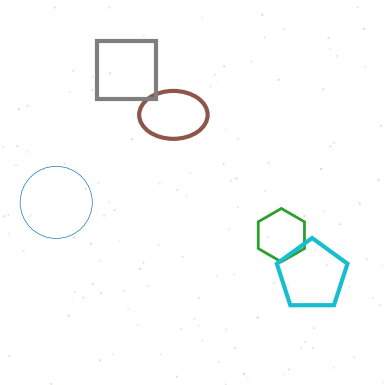[{"shape": "circle", "thickness": 0.5, "radius": 0.47, "center": [0.146, 0.474]}, {"shape": "hexagon", "thickness": 2, "radius": 0.35, "center": [0.731, 0.389]}, {"shape": "oval", "thickness": 3, "radius": 0.44, "center": [0.45, 0.702]}, {"shape": "square", "thickness": 3, "radius": 0.38, "center": [0.329, 0.818]}, {"shape": "pentagon", "thickness": 3, "radius": 0.48, "center": [0.811, 0.285]}]